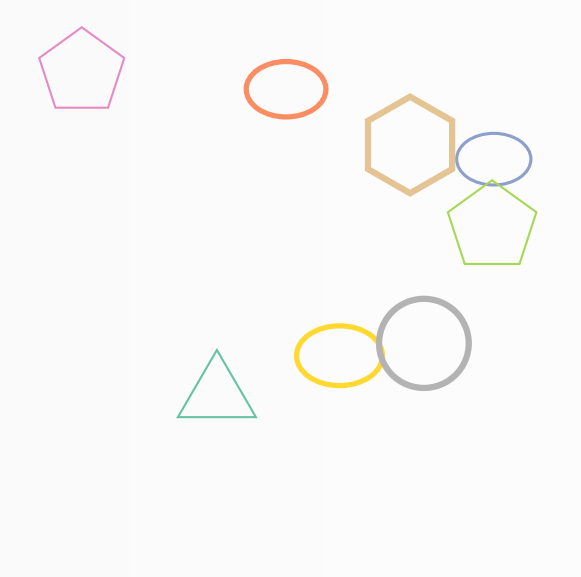[{"shape": "triangle", "thickness": 1, "radius": 0.39, "center": [0.373, 0.316]}, {"shape": "oval", "thickness": 2.5, "radius": 0.34, "center": [0.492, 0.845]}, {"shape": "oval", "thickness": 1.5, "radius": 0.32, "center": [0.85, 0.724]}, {"shape": "pentagon", "thickness": 1, "radius": 0.38, "center": [0.141, 0.875]}, {"shape": "pentagon", "thickness": 1, "radius": 0.4, "center": [0.847, 0.607]}, {"shape": "oval", "thickness": 2.5, "radius": 0.37, "center": [0.584, 0.383]}, {"shape": "hexagon", "thickness": 3, "radius": 0.42, "center": [0.706, 0.748]}, {"shape": "circle", "thickness": 3, "radius": 0.39, "center": [0.729, 0.405]}]